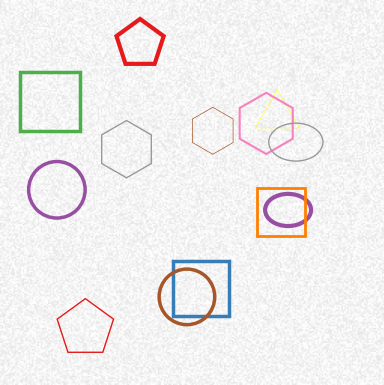[{"shape": "pentagon", "thickness": 3, "radius": 0.32, "center": [0.364, 0.886]}, {"shape": "pentagon", "thickness": 1, "radius": 0.38, "center": [0.222, 0.147]}, {"shape": "square", "thickness": 2.5, "radius": 0.36, "center": [0.522, 0.251]}, {"shape": "square", "thickness": 2.5, "radius": 0.39, "center": [0.13, 0.736]}, {"shape": "oval", "thickness": 3, "radius": 0.3, "center": [0.748, 0.455]}, {"shape": "circle", "thickness": 2.5, "radius": 0.37, "center": [0.148, 0.507]}, {"shape": "square", "thickness": 2, "radius": 0.31, "center": [0.729, 0.449]}, {"shape": "triangle", "thickness": 0.5, "radius": 0.33, "center": [0.72, 0.701]}, {"shape": "circle", "thickness": 2.5, "radius": 0.36, "center": [0.486, 0.229]}, {"shape": "hexagon", "thickness": 0.5, "radius": 0.31, "center": [0.553, 0.66]}, {"shape": "hexagon", "thickness": 1.5, "radius": 0.4, "center": [0.691, 0.679]}, {"shape": "oval", "thickness": 1, "radius": 0.35, "center": [0.768, 0.631]}, {"shape": "hexagon", "thickness": 1, "radius": 0.37, "center": [0.329, 0.613]}]